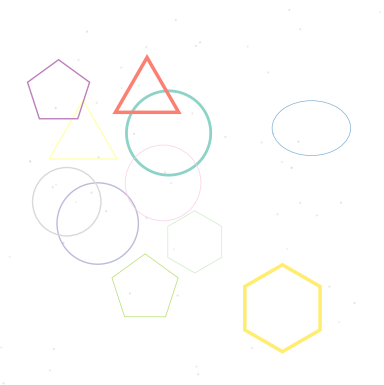[{"shape": "circle", "thickness": 2, "radius": 0.55, "center": [0.438, 0.655]}, {"shape": "triangle", "thickness": 1, "radius": 0.51, "center": [0.216, 0.638]}, {"shape": "circle", "thickness": 1, "radius": 0.53, "center": [0.254, 0.419]}, {"shape": "triangle", "thickness": 2.5, "radius": 0.47, "center": [0.382, 0.756]}, {"shape": "oval", "thickness": 0.5, "radius": 0.51, "center": [0.809, 0.667]}, {"shape": "pentagon", "thickness": 0.5, "radius": 0.45, "center": [0.377, 0.25]}, {"shape": "circle", "thickness": 0.5, "radius": 0.49, "center": [0.424, 0.525]}, {"shape": "circle", "thickness": 1, "radius": 0.44, "center": [0.173, 0.476]}, {"shape": "pentagon", "thickness": 1, "radius": 0.42, "center": [0.152, 0.76]}, {"shape": "hexagon", "thickness": 0.5, "radius": 0.4, "center": [0.506, 0.372]}, {"shape": "hexagon", "thickness": 2.5, "radius": 0.56, "center": [0.734, 0.199]}]